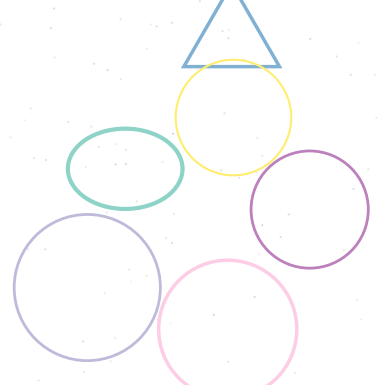[{"shape": "oval", "thickness": 3, "radius": 0.74, "center": [0.325, 0.562]}, {"shape": "circle", "thickness": 2, "radius": 0.95, "center": [0.227, 0.253]}, {"shape": "triangle", "thickness": 2.5, "radius": 0.72, "center": [0.602, 0.899]}, {"shape": "circle", "thickness": 2.5, "radius": 0.9, "center": [0.592, 0.145]}, {"shape": "circle", "thickness": 2, "radius": 0.76, "center": [0.804, 0.456]}, {"shape": "circle", "thickness": 1.5, "radius": 0.75, "center": [0.606, 0.695]}]